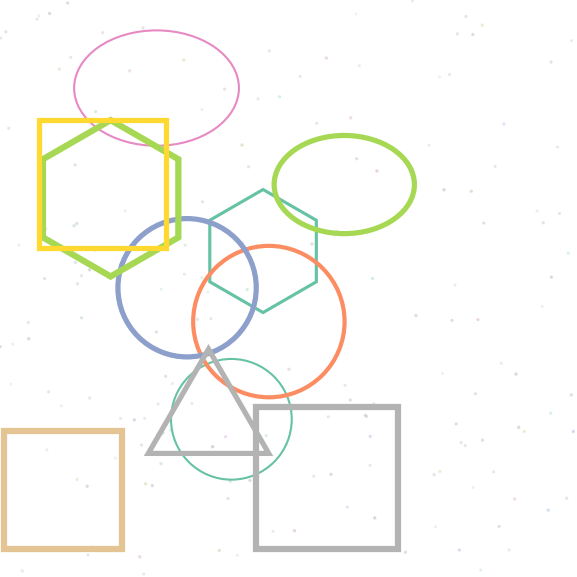[{"shape": "circle", "thickness": 1, "radius": 0.52, "center": [0.401, 0.273]}, {"shape": "hexagon", "thickness": 1.5, "radius": 0.53, "center": [0.456, 0.564]}, {"shape": "circle", "thickness": 2, "radius": 0.66, "center": [0.466, 0.442]}, {"shape": "circle", "thickness": 2.5, "radius": 0.6, "center": [0.324, 0.501]}, {"shape": "oval", "thickness": 1, "radius": 0.71, "center": [0.271, 0.847]}, {"shape": "oval", "thickness": 2.5, "radius": 0.61, "center": [0.596, 0.68]}, {"shape": "hexagon", "thickness": 3, "radius": 0.68, "center": [0.192, 0.656]}, {"shape": "square", "thickness": 2.5, "radius": 0.55, "center": [0.177, 0.681]}, {"shape": "square", "thickness": 3, "radius": 0.51, "center": [0.108, 0.15]}, {"shape": "square", "thickness": 3, "radius": 0.62, "center": [0.566, 0.172]}, {"shape": "triangle", "thickness": 2.5, "radius": 0.6, "center": [0.361, 0.274]}]